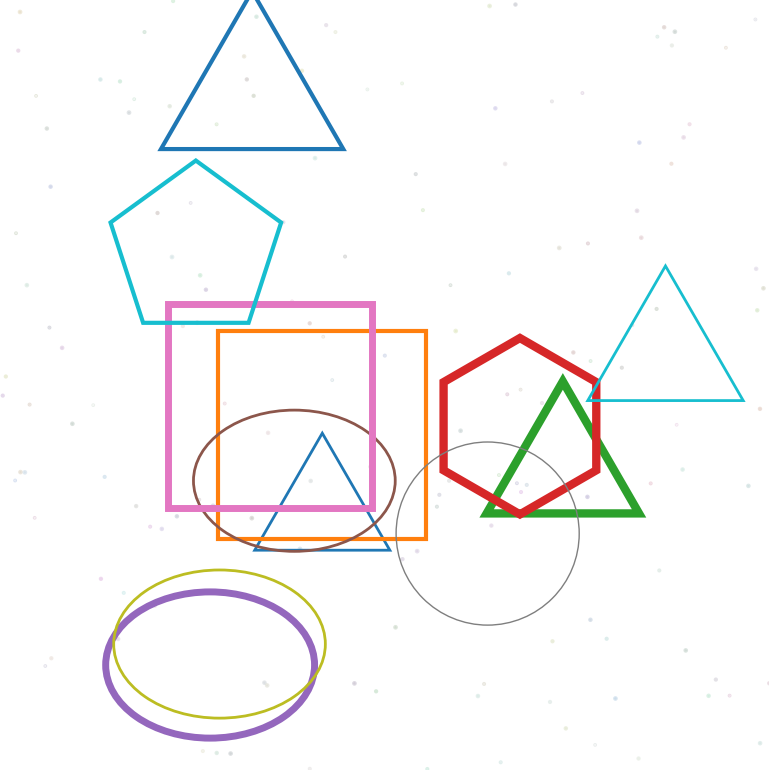[{"shape": "triangle", "thickness": 1.5, "radius": 0.68, "center": [0.327, 0.875]}, {"shape": "triangle", "thickness": 1, "radius": 0.51, "center": [0.419, 0.336]}, {"shape": "square", "thickness": 1.5, "radius": 0.68, "center": [0.418, 0.435]}, {"shape": "triangle", "thickness": 3, "radius": 0.57, "center": [0.731, 0.39]}, {"shape": "hexagon", "thickness": 3, "radius": 0.57, "center": [0.675, 0.446]}, {"shape": "oval", "thickness": 2.5, "radius": 0.68, "center": [0.273, 0.136]}, {"shape": "oval", "thickness": 1, "radius": 0.66, "center": [0.382, 0.376]}, {"shape": "square", "thickness": 2.5, "radius": 0.66, "center": [0.351, 0.472]}, {"shape": "circle", "thickness": 0.5, "radius": 0.59, "center": [0.633, 0.307]}, {"shape": "oval", "thickness": 1, "radius": 0.69, "center": [0.285, 0.164]}, {"shape": "triangle", "thickness": 1, "radius": 0.58, "center": [0.864, 0.538]}, {"shape": "pentagon", "thickness": 1.5, "radius": 0.58, "center": [0.254, 0.675]}]